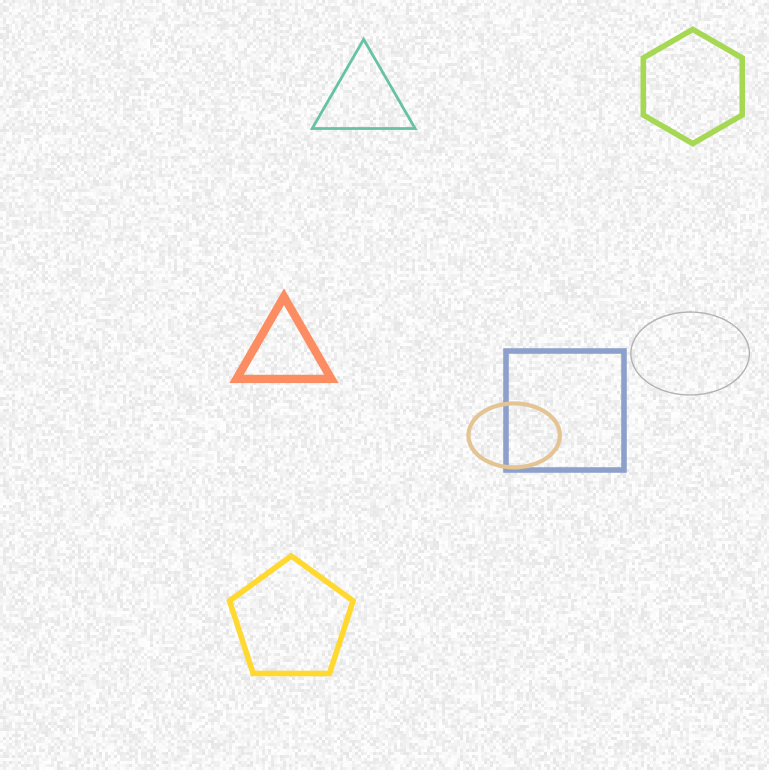[{"shape": "triangle", "thickness": 1, "radius": 0.39, "center": [0.472, 0.872]}, {"shape": "triangle", "thickness": 3, "radius": 0.36, "center": [0.369, 0.543]}, {"shape": "square", "thickness": 2, "radius": 0.38, "center": [0.734, 0.467]}, {"shape": "hexagon", "thickness": 2, "radius": 0.37, "center": [0.9, 0.888]}, {"shape": "pentagon", "thickness": 2, "radius": 0.42, "center": [0.378, 0.194]}, {"shape": "oval", "thickness": 1.5, "radius": 0.3, "center": [0.668, 0.435]}, {"shape": "oval", "thickness": 0.5, "radius": 0.38, "center": [0.896, 0.541]}]